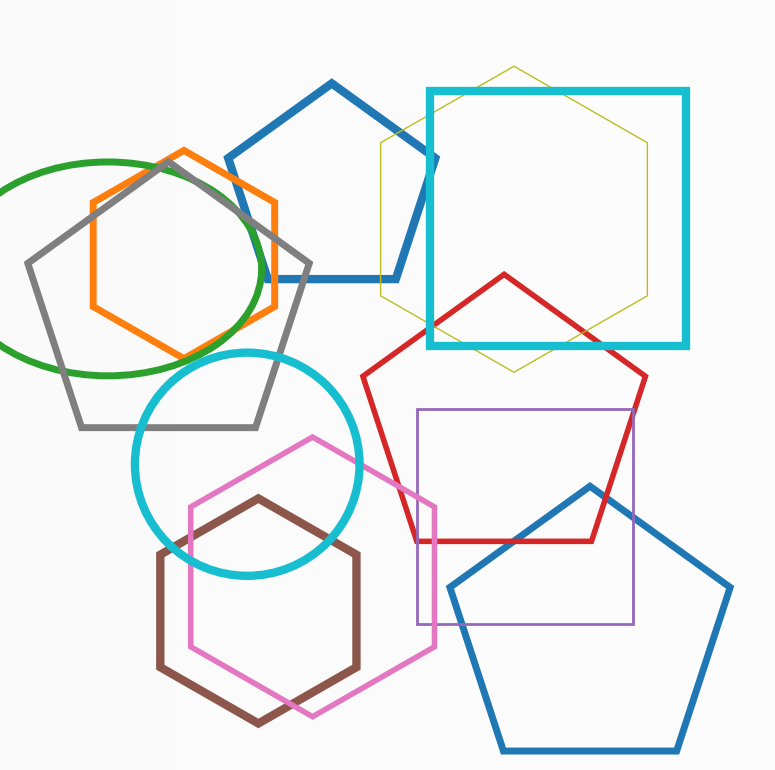[{"shape": "pentagon", "thickness": 3, "radius": 0.7, "center": [0.428, 0.751]}, {"shape": "pentagon", "thickness": 2.5, "radius": 0.95, "center": [0.761, 0.178]}, {"shape": "hexagon", "thickness": 2.5, "radius": 0.68, "center": [0.237, 0.669]}, {"shape": "oval", "thickness": 2.5, "radius": 0.99, "center": [0.139, 0.651]}, {"shape": "pentagon", "thickness": 2, "radius": 0.96, "center": [0.651, 0.452]}, {"shape": "square", "thickness": 1, "radius": 0.7, "center": [0.678, 0.329]}, {"shape": "hexagon", "thickness": 3, "radius": 0.73, "center": [0.333, 0.207]}, {"shape": "hexagon", "thickness": 2, "radius": 0.91, "center": [0.403, 0.251]}, {"shape": "pentagon", "thickness": 2.5, "radius": 0.95, "center": [0.217, 0.599]}, {"shape": "hexagon", "thickness": 0.5, "radius": 0.99, "center": [0.663, 0.715]}, {"shape": "square", "thickness": 3, "radius": 0.83, "center": [0.72, 0.716]}, {"shape": "circle", "thickness": 3, "radius": 0.72, "center": [0.319, 0.397]}]